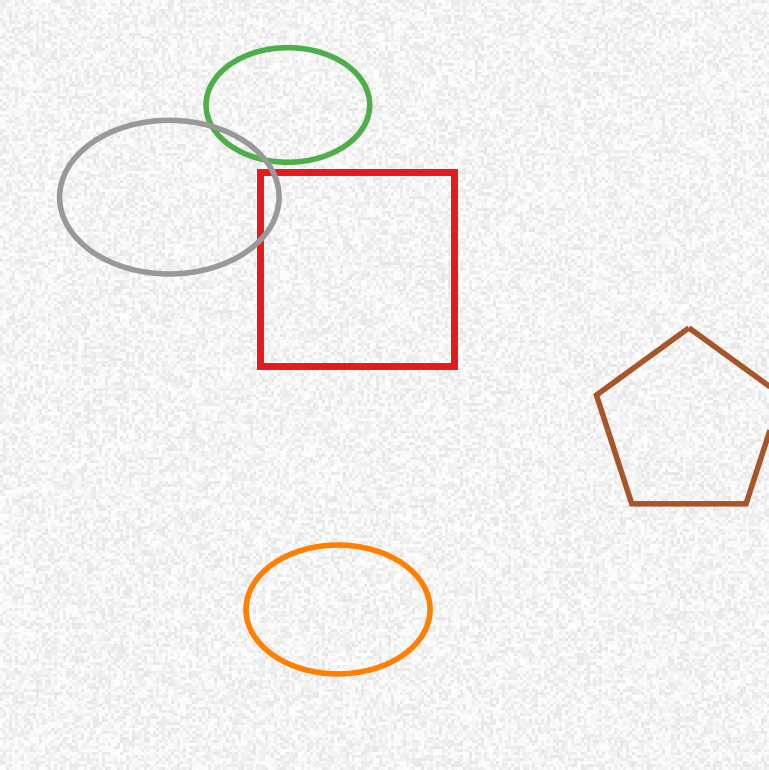[{"shape": "square", "thickness": 2.5, "radius": 0.63, "center": [0.463, 0.651]}, {"shape": "oval", "thickness": 2, "radius": 0.53, "center": [0.374, 0.864]}, {"shape": "oval", "thickness": 2, "radius": 0.6, "center": [0.439, 0.208]}, {"shape": "pentagon", "thickness": 2, "radius": 0.63, "center": [0.895, 0.448]}, {"shape": "oval", "thickness": 2, "radius": 0.71, "center": [0.22, 0.744]}]